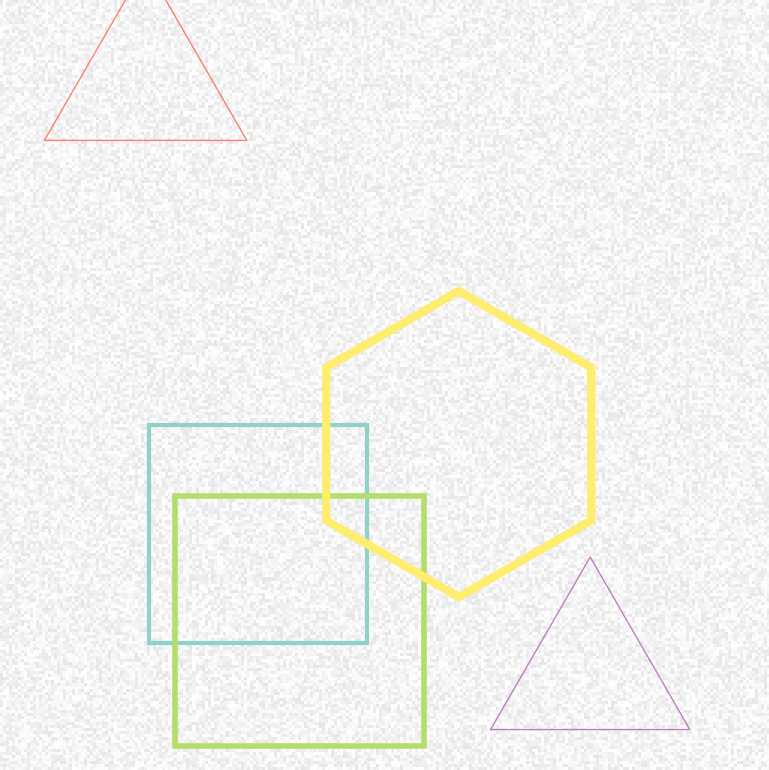[{"shape": "square", "thickness": 1.5, "radius": 0.71, "center": [0.334, 0.306]}, {"shape": "triangle", "thickness": 0.5, "radius": 0.76, "center": [0.189, 0.894]}, {"shape": "square", "thickness": 2, "radius": 0.81, "center": [0.389, 0.193]}, {"shape": "triangle", "thickness": 0.5, "radius": 0.75, "center": [0.766, 0.127]}, {"shape": "hexagon", "thickness": 3, "radius": 0.99, "center": [0.596, 0.423]}]